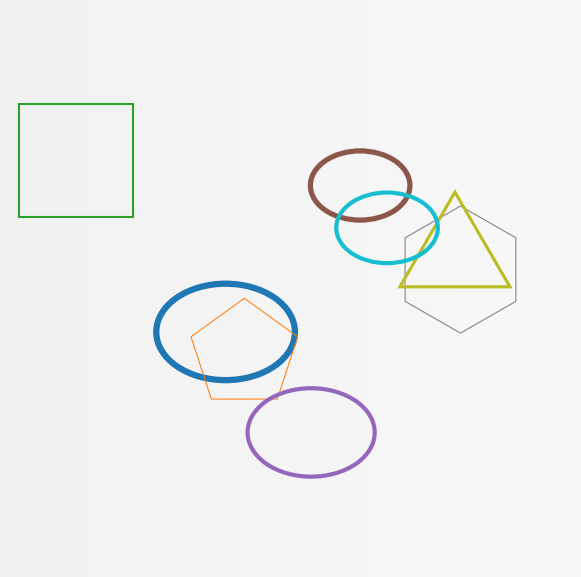[{"shape": "oval", "thickness": 3, "radius": 0.6, "center": [0.388, 0.424]}, {"shape": "pentagon", "thickness": 0.5, "radius": 0.48, "center": [0.42, 0.386]}, {"shape": "square", "thickness": 1, "radius": 0.49, "center": [0.131, 0.722]}, {"shape": "oval", "thickness": 2, "radius": 0.55, "center": [0.535, 0.25]}, {"shape": "oval", "thickness": 2.5, "radius": 0.43, "center": [0.62, 0.678]}, {"shape": "hexagon", "thickness": 0.5, "radius": 0.55, "center": [0.792, 0.532]}, {"shape": "triangle", "thickness": 1.5, "radius": 0.55, "center": [0.783, 0.557]}, {"shape": "oval", "thickness": 2, "radius": 0.44, "center": [0.666, 0.605]}]